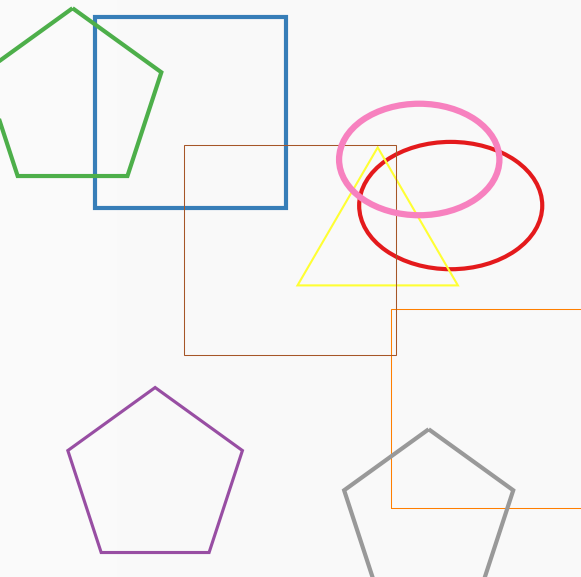[{"shape": "oval", "thickness": 2, "radius": 0.79, "center": [0.775, 0.643]}, {"shape": "square", "thickness": 2, "radius": 0.82, "center": [0.328, 0.804]}, {"shape": "pentagon", "thickness": 2, "radius": 0.8, "center": [0.125, 0.824]}, {"shape": "pentagon", "thickness": 1.5, "radius": 0.79, "center": [0.267, 0.17]}, {"shape": "square", "thickness": 0.5, "radius": 0.86, "center": [0.846, 0.291]}, {"shape": "triangle", "thickness": 1, "radius": 0.8, "center": [0.65, 0.585]}, {"shape": "square", "thickness": 0.5, "radius": 0.91, "center": [0.5, 0.566]}, {"shape": "oval", "thickness": 3, "radius": 0.69, "center": [0.721, 0.723]}, {"shape": "pentagon", "thickness": 2, "radius": 0.76, "center": [0.738, 0.103]}]